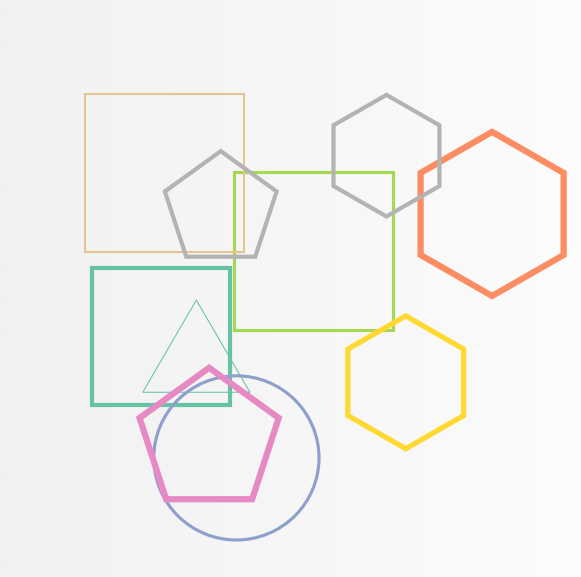[{"shape": "triangle", "thickness": 0.5, "radius": 0.53, "center": [0.338, 0.373]}, {"shape": "square", "thickness": 2, "radius": 0.59, "center": [0.277, 0.416]}, {"shape": "hexagon", "thickness": 3, "radius": 0.71, "center": [0.847, 0.629]}, {"shape": "circle", "thickness": 1.5, "radius": 0.71, "center": [0.407, 0.206]}, {"shape": "pentagon", "thickness": 3, "radius": 0.63, "center": [0.36, 0.236]}, {"shape": "square", "thickness": 1.5, "radius": 0.68, "center": [0.539, 0.565]}, {"shape": "hexagon", "thickness": 2.5, "radius": 0.58, "center": [0.698, 0.337]}, {"shape": "square", "thickness": 1, "radius": 0.68, "center": [0.283, 0.699]}, {"shape": "hexagon", "thickness": 2, "radius": 0.53, "center": [0.665, 0.73]}, {"shape": "pentagon", "thickness": 2, "radius": 0.51, "center": [0.38, 0.636]}]